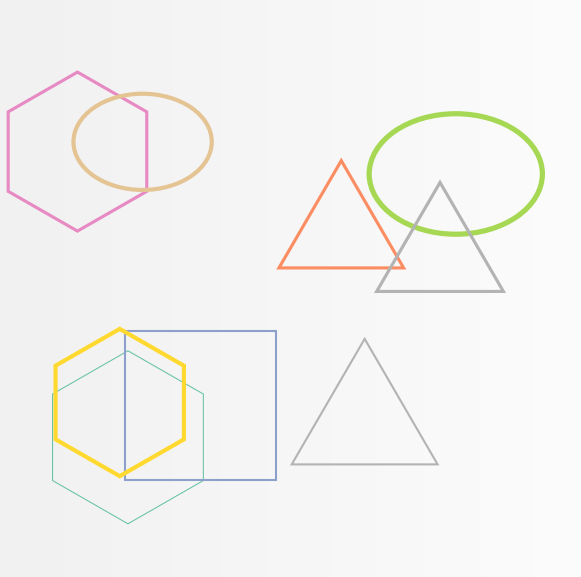[{"shape": "hexagon", "thickness": 0.5, "radius": 0.75, "center": [0.22, 0.242]}, {"shape": "triangle", "thickness": 1.5, "radius": 0.62, "center": [0.587, 0.597]}, {"shape": "square", "thickness": 1, "radius": 0.65, "center": [0.345, 0.297]}, {"shape": "hexagon", "thickness": 1.5, "radius": 0.69, "center": [0.133, 0.737]}, {"shape": "oval", "thickness": 2.5, "radius": 0.75, "center": [0.784, 0.698]}, {"shape": "hexagon", "thickness": 2, "radius": 0.64, "center": [0.206, 0.302]}, {"shape": "oval", "thickness": 2, "radius": 0.59, "center": [0.245, 0.754]}, {"shape": "triangle", "thickness": 1.5, "radius": 0.63, "center": [0.757, 0.557]}, {"shape": "triangle", "thickness": 1, "radius": 0.72, "center": [0.627, 0.267]}]